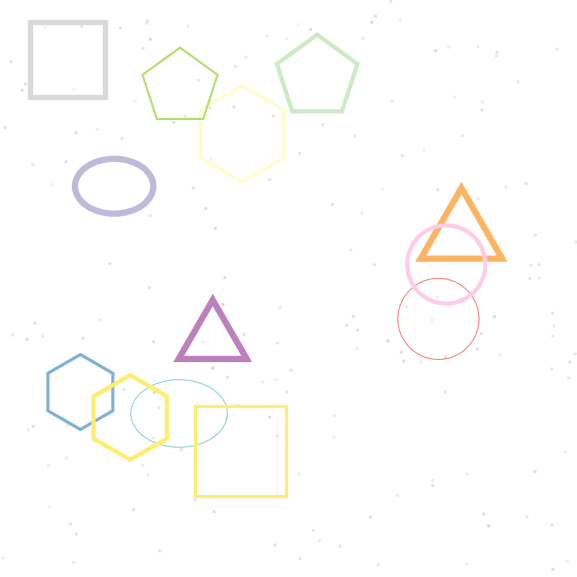[{"shape": "oval", "thickness": 0.5, "radius": 0.42, "center": [0.31, 0.283]}, {"shape": "hexagon", "thickness": 1, "radius": 0.42, "center": [0.419, 0.767]}, {"shape": "oval", "thickness": 3, "radius": 0.34, "center": [0.198, 0.677]}, {"shape": "circle", "thickness": 0.5, "radius": 0.35, "center": [0.759, 0.447]}, {"shape": "hexagon", "thickness": 1.5, "radius": 0.32, "center": [0.139, 0.32]}, {"shape": "triangle", "thickness": 3, "radius": 0.41, "center": [0.799, 0.592]}, {"shape": "pentagon", "thickness": 1, "radius": 0.34, "center": [0.312, 0.848]}, {"shape": "circle", "thickness": 2, "radius": 0.34, "center": [0.773, 0.541]}, {"shape": "square", "thickness": 2.5, "radius": 0.32, "center": [0.117, 0.896]}, {"shape": "triangle", "thickness": 3, "radius": 0.34, "center": [0.368, 0.412]}, {"shape": "pentagon", "thickness": 2, "radius": 0.37, "center": [0.549, 0.866]}, {"shape": "hexagon", "thickness": 2, "radius": 0.37, "center": [0.225, 0.276]}, {"shape": "square", "thickness": 1.5, "radius": 0.39, "center": [0.417, 0.219]}]